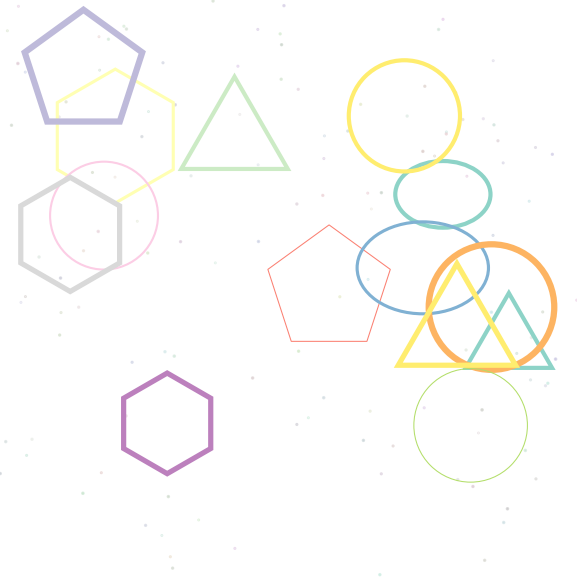[{"shape": "triangle", "thickness": 2, "radius": 0.43, "center": [0.881, 0.405]}, {"shape": "oval", "thickness": 2, "radius": 0.41, "center": [0.767, 0.663]}, {"shape": "hexagon", "thickness": 1.5, "radius": 0.58, "center": [0.2, 0.763]}, {"shape": "pentagon", "thickness": 3, "radius": 0.53, "center": [0.145, 0.875]}, {"shape": "pentagon", "thickness": 0.5, "radius": 0.56, "center": [0.57, 0.498]}, {"shape": "oval", "thickness": 1.5, "radius": 0.57, "center": [0.732, 0.535]}, {"shape": "circle", "thickness": 3, "radius": 0.54, "center": [0.851, 0.467]}, {"shape": "circle", "thickness": 0.5, "radius": 0.49, "center": [0.815, 0.263]}, {"shape": "circle", "thickness": 1, "radius": 0.47, "center": [0.18, 0.626]}, {"shape": "hexagon", "thickness": 2.5, "radius": 0.49, "center": [0.122, 0.593]}, {"shape": "hexagon", "thickness": 2.5, "radius": 0.44, "center": [0.29, 0.266]}, {"shape": "triangle", "thickness": 2, "radius": 0.53, "center": [0.406, 0.76]}, {"shape": "circle", "thickness": 2, "radius": 0.48, "center": [0.7, 0.799]}, {"shape": "triangle", "thickness": 2.5, "radius": 0.59, "center": [0.791, 0.425]}]